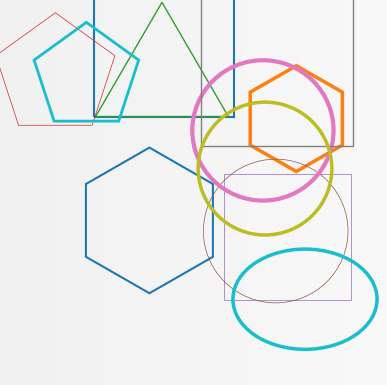[{"shape": "square", "thickness": 1.5, "radius": 0.91, "center": [0.423, 0.878]}, {"shape": "hexagon", "thickness": 1.5, "radius": 0.95, "center": [0.386, 0.427]}, {"shape": "hexagon", "thickness": 2.5, "radius": 0.69, "center": [0.765, 0.692]}, {"shape": "triangle", "thickness": 1, "radius": 0.99, "center": [0.418, 0.796]}, {"shape": "pentagon", "thickness": 0.5, "radius": 0.81, "center": [0.143, 0.805]}, {"shape": "square", "thickness": 0.5, "radius": 0.82, "center": [0.742, 0.385]}, {"shape": "circle", "thickness": 0.5, "radius": 0.93, "center": [0.711, 0.4]}, {"shape": "circle", "thickness": 3, "radius": 0.91, "center": [0.679, 0.661]}, {"shape": "square", "thickness": 1, "radius": 0.98, "center": [0.715, 0.817]}, {"shape": "circle", "thickness": 2.5, "radius": 0.86, "center": [0.684, 0.562]}, {"shape": "oval", "thickness": 2.5, "radius": 0.93, "center": [0.787, 0.223]}, {"shape": "pentagon", "thickness": 2, "radius": 0.71, "center": [0.223, 0.8]}]